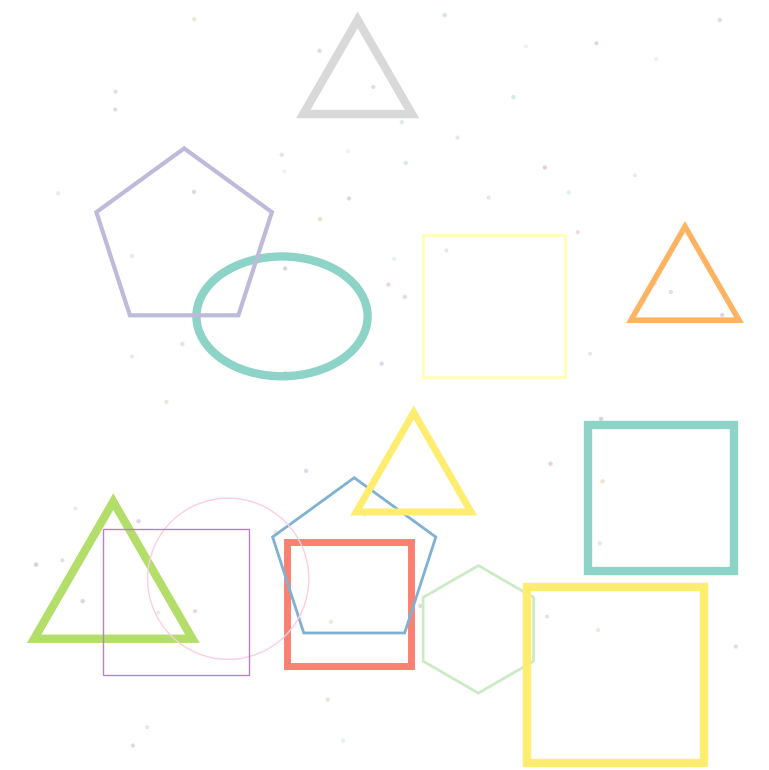[{"shape": "square", "thickness": 3, "radius": 0.47, "center": [0.858, 0.354]}, {"shape": "oval", "thickness": 3, "radius": 0.56, "center": [0.366, 0.589]}, {"shape": "square", "thickness": 1, "radius": 0.46, "center": [0.642, 0.603]}, {"shape": "pentagon", "thickness": 1.5, "radius": 0.6, "center": [0.239, 0.687]}, {"shape": "square", "thickness": 2.5, "radius": 0.4, "center": [0.453, 0.216]}, {"shape": "pentagon", "thickness": 1, "radius": 0.56, "center": [0.46, 0.268]}, {"shape": "triangle", "thickness": 2, "radius": 0.41, "center": [0.89, 0.625]}, {"shape": "triangle", "thickness": 3, "radius": 0.59, "center": [0.147, 0.23]}, {"shape": "circle", "thickness": 0.5, "radius": 0.52, "center": [0.296, 0.248]}, {"shape": "triangle", "thickness": 3, "radius": 0.41, "center": [0.464, 0.893]}, {"shape": "square", "thickness": 0.5, "radius": 0.47, "center": [0.228, 0.218]}, {"shape": "hexagon", "thickness": 1, "radius": 0.41, "center": [0.621, 0.183]}, {"shape": "square", "thickness": 3, "radius": 0.57, "center": [0.799, 0.124]}, {"shape": "triangle", "thickness": 2.5, "radius": 0.43, "center": [0.537, 0.378]}]